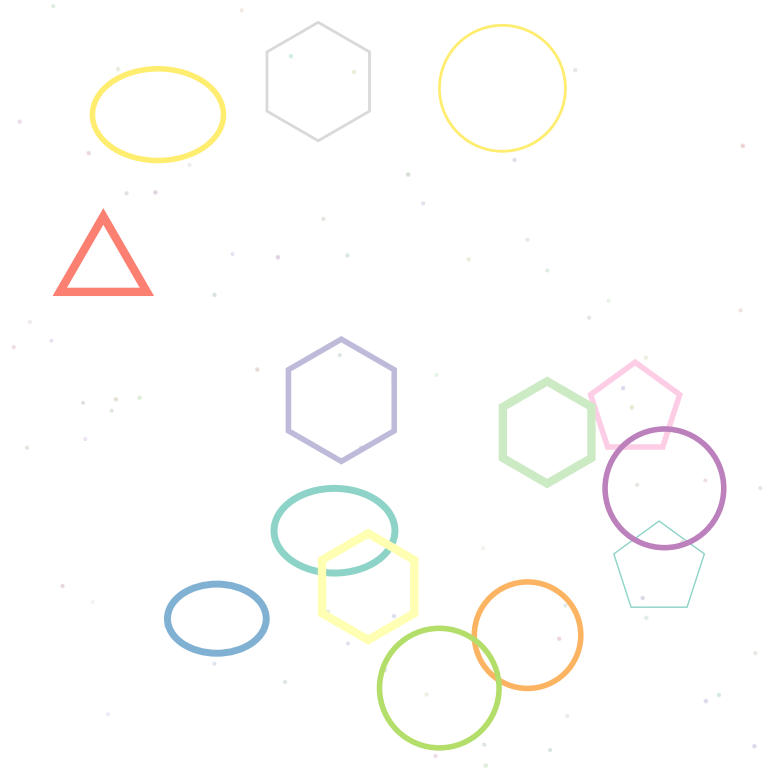[{"shape": "oval", "thickness": 2.5, "radius": 0.39, "center": [0.434, 0.311]}, {"shape": "pentagon", "thickness": 0.5, "radius": 0.31, "center": [0.856, 0.261]}, {"shape": "hexagon", "thickness": 3, "radius": 0.35, "center": [0.478, 0.238]}, {"shape": "hexagon", "thickness": 2, "radius": 0.4, "center": [0.443, 0.48]}, {"shape": "triangle", "thickness": 3, "radius": 0.33, "center": [0.134, 0.654]}, {"shape": "oval", "thickness": 2.5, "radius": 0.32, "center": [0.282, 0.197]}, {"shape": "circle", "thickness": 2, "radius": 0.35, "center": [0.685, 0.175]}, {"shape": "circle", "thickness": 2, "radius": 0.39, "center": [0.571, 0.106]}, {"shape": "pentagon", "thickness": 2, "radius": 0.3, "center": [0.825, 0.469]}, {"shape": "hexagon", "thickness": 1, "radius": 0.38, "center": [0.413, 0.894]}, {"shape": "circle", "thickness": 2, "radius": 0.39, "center": [0.863, 0.366]}, {"shape": "hexagon", "thickness": 3, "radius": 0.33, "center": [0.711, 0.438]}, {"shape": "circle", "thickness": 1, "radius": 0.41, "center": [0.653, 0.885]}, {"shape": "oval", "thickness": 2, "radius": 0.43, "center": [0.205, 0.851]}]